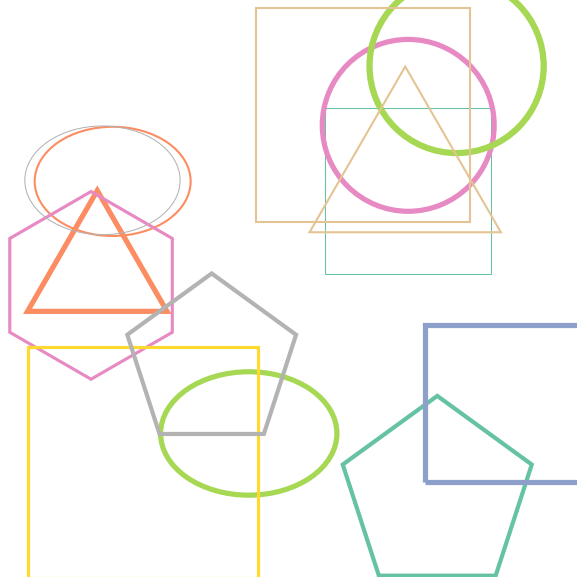[{"shape": "pentagon", "thickness": 2, "radius": 0.86, "center": [0.757, 0.142]}, {"shape": "square", "thickness": 0.5, "radius": 0.72, "center": [0.706, 0.668]}, {"shape": "oval", "thickness": 1, "radius": 0.68, "center": [0.195, 0.685]}, {"shape": "triangle", "thickness": 2.5, "radius": 0.7, "center": [0.168, 0.53]}, {"shape": "square", "thickness": 2.5, "radius": 0.68, "center": [0.871, 0.3]}, {"shape": "circle", "thickness": 2.5, "radius": 0.74, "center": [0.707, 0.782]}, {"shape": "hexagon", "thickness": 1.5, "radius": 0.81, "center": [0.158, 0.505]}, {"shape": "oval", "thickness": 2.5, "radius": 0.76, "center": [0.431, 0.249]}, {"shape": "circle", "thickness": 3, "radius": 0.75, "center": [0.791, 0.885]}, {"shape": "square", "thickness": 1.5, "radius": 1.0, "center": [0.248, 0.199]}, {"shape": "triangle", "thickness": 1, "radius": 0.96, "center": [0.702, 0.693]}, {"shape": "square", "thickness": 1, "radius": 0.93, "center": [0.629, 0.8]}, {"shape": "oval", "thickness": 0.5, "radius": 0.67, "center": [0.177, 0.687]}, {"shape": "pentagon", "thickness": 2, "radius": 0.77, "center": [0.367, 0.372]}]